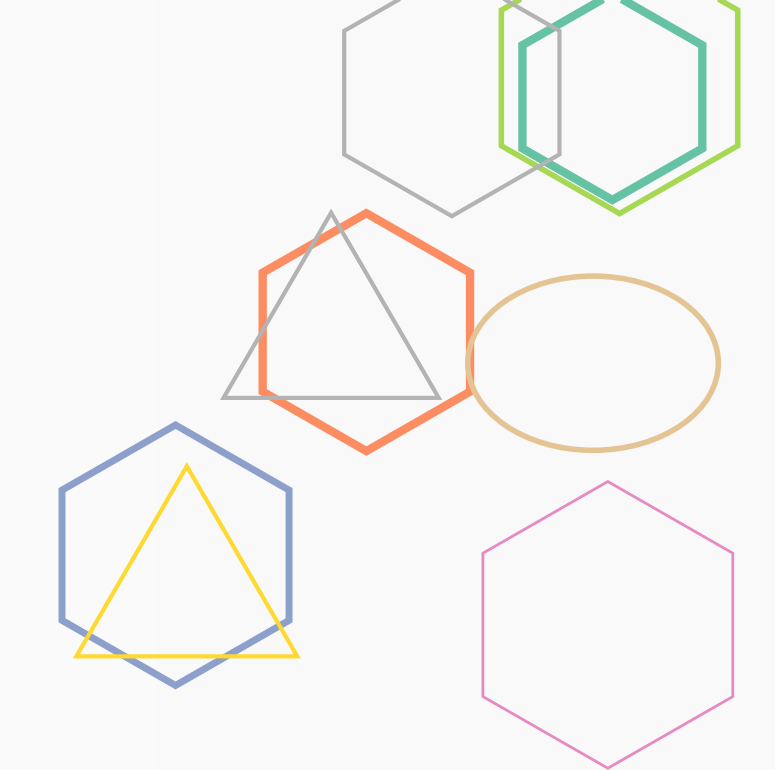[{"shape": "hexagon", "thickness": 3, "radius": 0.67, "center": [0.79, 0.874]}, {"shape": "hexagon", "thickness": 3, "radius": 0.77, "center": [0.473, 0.569]}, {"shape": "hexagon", "thickness": 2.5, "radius": 0.85, "center": [0.227, 0.279]}, {"shape": "hexagon", "thickness": 1, "radius": 0.93, "center": [0.784, 0.188]}, {"shape": "hexagon", "thickness": 2, "radius": 0.88, "center": [0.799, 0.899]}, {"shape": "triangle", "thickness": 1.5, "radius": 0.82, "center": [0.241, 0.23]}, {"shape": "oval", "thickness": 2, "radius": 0.81, "center": [0.765, 0.528]}, {"shape": "triangle", "thickness": 1.5, "radius": 0.8, "center": [0.427, 0.563]}, {"shape": "hexagon", "thickness": 1.5, "radius": 0.8, "center": [0.583, 0.88]}]